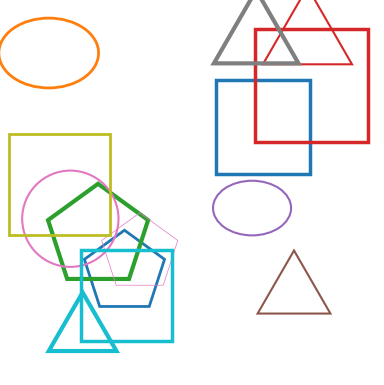[{"shape": "pentagon", "thickness": 2, "radius": 0.55, "center": [0.323, 0.293]}, {"shape": "square", "thickness": 2.5, "radius": 0.61, "center": [0.684, 0.67]}, {"shape": "oval", "thickness": 2, "radius": 0.65, "center": [0.127, 0.862]}, {"shape": "pentagon", "thickness": 3, "radius": 0.68, "center": [0.255, 0.386]}, {"shape": "square", "thickness": 2.5, "radius": 0.73, "center": [0.81, 0.778]}, {"shape": "triangle", "thickness": 1.5, "radius": 0.67, "center": [0.799, 0.9]}, {"shape": "oval", "thickness": 1.5, "radius": 0.51, "center": [0.655, 0.46]}, {"shape": "triangle", "thickness": 1.5, "radius": 0.55, "center": [0.764, 0.24]}, {"shape": "circle", "thickness": 1.5, "radius": 0.63, "center": [0.183, 0.432]}, {"shape": "pentagon", "thickness": 0.5, "radius": 0.52, "center": [0.363, 0.343]}, {"shape": "triangle", "thickness": 3, "radius": 0.63, "center": [0.665, 0.899]}, {"shape": "square", "thickness": 2, "radius": 0.66, "center": [0.155, 0.521]}, {"shape": "square", "thickness": 2.5, "radius": 0.59, "center": [0.328, 0.232]}, {"shape": "triangle", "thickness": 3, "radius": 0.51, "center": [0.215, 0.139]}]